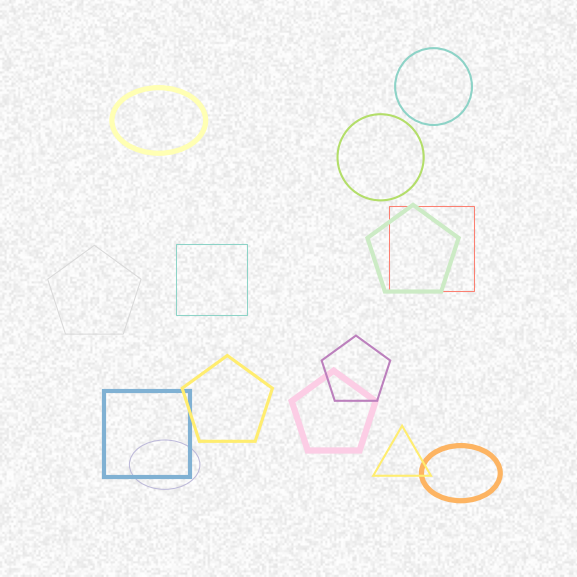[{"shape": "circle", "thickness": 1, "radius": 0.33, "center": [0.751, 0.849]}, {"shape": "square", "thickness": 0.5, "radius": 0.3, "center": [0.366, 0.515]}, {"shape": "oval", "thickness": 2.5, "radius": 0.41, "center": [0.275, 0.791]}, {"shape": "oval", "thickness": 0.5, "radius": 0.31, "center": [0.285, 0.195]}, {"shape": "square", "thickness": 0.5, "radius": 0.37, "center": [0.747, 0.569]}, {"shape": "square", "thickness": 2, "radius": 0.38, "center": [0.255, 0.247]}, {"shape": "oval", "thickness": 2.5, "radius": 0.34, "center": [0.798, 0.18]}, {"shape": "circle", "thickness": 1, "radius": 0.37, "center": [0.659, 0.727]}, {"shape": "pentagon", "thickness": 3, "radius": 0.38, "center": [0.578, 0.281]}, {"shape": "pentagon", "thickness": 0.5, "radius": 0.43, "center": [0.163, 0.489]}, {"shape": "pentagon", "thickness": 1, "radius": 0.31, "center": [0.616, 0.356]}, {"shape": "pentagon", "thickness": 2, "radius": 0.41, "center": [0.715, 0.561]}, {"shape": "pentagon", "thickness": 1.5, "radius": 0.41, "center": [0.394, 0.301]}, {"shape": "triangle", "thickness": 1, "radius": 0.29, "center": [0.696, 0.204]}]